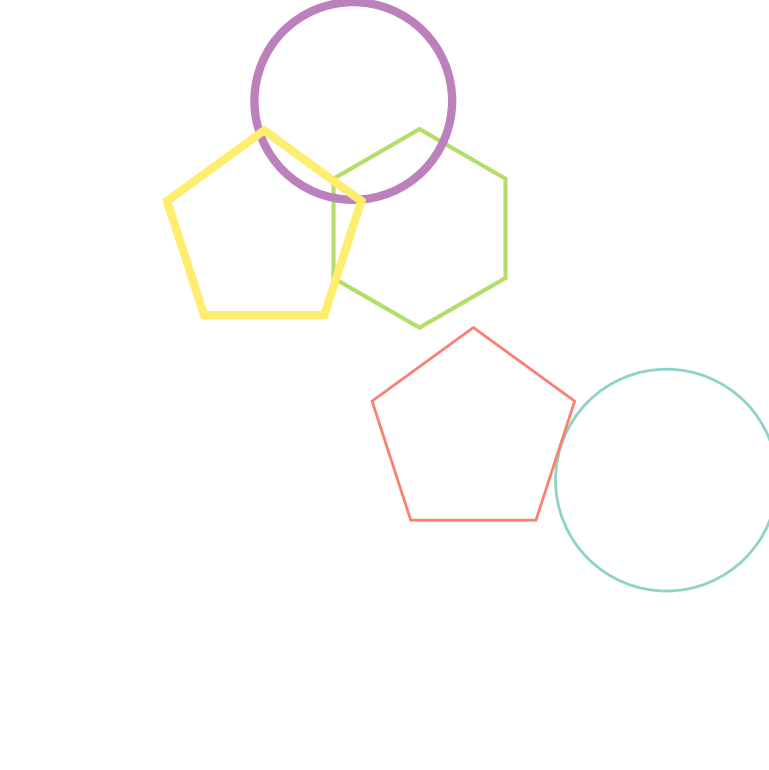[{"shape": "circle", "thickness": 1, "radius": 0.72, "center": [0.866, 0.376]}, {"shape": "pentagon", "thickness": 1, "radius": 0.69, "center": [0.615, 0.436]}, {"shape": "hexagon", "thickness": 1.5, "radius": 0.64, "center": [0.545, 0.703]}, {"shape": "circle", "thickness": 3, "radius": 0.64, "center": [0.459, 0.869]}, {"shape": "pentagon", "thickness": 3, "radius": 0.66, "center": [0.343, 0.698]}]